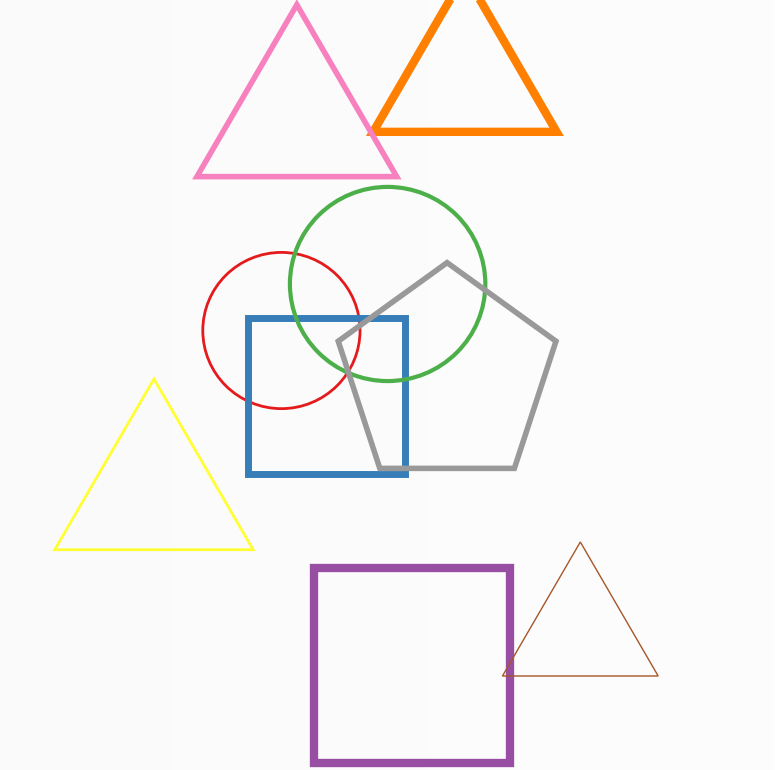[{"shape": "circle", "thickness": 1, "radius": 0.51, "center": [0.363, 0.571]}, {"shape": "square", "thickness": 2.5, "radius": 0.51, "center": [0.421, 0.486]}, {"shape": "circle", "thickness": 1.5, "radius": 0.63, "center": [0.5, 0.631]}, {"shape": "square", "thickness": 3, "radius": 0.63, "center": [0.532, 0.136]}, {"shape": "triangle", "thickness": 3, "radius": 0.68, "center": [0.6, 0.897]}, {"shape": "triangle", "thickness": 1, "radius": 0.74, "center": [0.199, 0.36]}, {"shape": "triangle", "thickness": 0.5, "radius": 0.58, "center": [0.749, 0.18]}, {"shape": "triangle", "thickness": 2, "radius": 0.74, "center": [0.383, 0.845]}, {"shape": "pentagon", "thickness": 2, "radius": 0.74, "center": [0.577, 0.511]}]